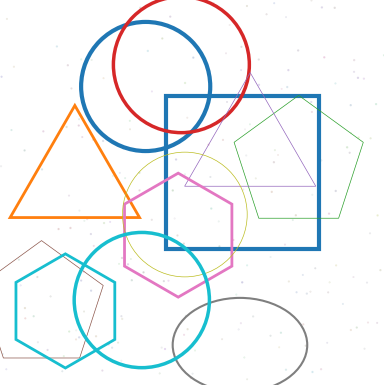[{"shape": "circle", "thickness": 3, "radius": 0.84, "center": [0.378, 0.775]}, {"shape": "square", "thickness": 3, "radius": 0.99, "center": [0.63, 0.552]}, {"shape": "triangle", "thickness": 2, "radius": 0.97, "center": [0.194, 0.532]}, {"shape": "pentagon", "thickness": 0.5, "radius": 0.88, "center": [0.776, 0.576]}, {"shape": "circle", "thickness": 2.5, "radius": 0.88, "center": [0.471, 0.832]}, {"shape": "triangle", "thickness": 0.5, "radius": 0.98, "center": [0.65, 0.615]}, {"shape": "pentagon", "thickness": 0.5, "radius": 0.84, "center": [0.108, 0.206]}, {"shape": "hexagon", "thickness": 2, "radius": 0.81, "center": [0.463, 0.389]}, {"shape": "oval", "thickness": 1.5, "radius": 0.87, "center": [0.623, 0.104]}, {"shape": "circle", "thickness": 0.5, "radius": 0.81, "center": [0.48, 0.443]}, {"shape": "hexagon", "thickness": 2, "radius": 0.74, "center": [0.17, 0.192]}, {"shape": "circle", "thickness": 2.5, "radius": 0.88, "center": [0.368, 0.221]}]